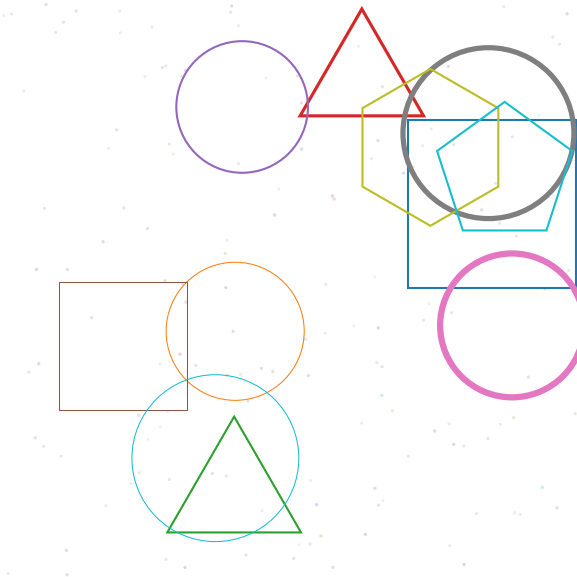[{"shape": "square", "thickness": 1, "radius": 0.73, "center": [0.853, 0.646]}, {"shape": "circle", "thickness": 0.5, "radius": 0.6, "center": [0.407, 0.425]}, {"shape": "triangle", "thickness": 1, "radius": 0.67, "center": [0.405, 0.144]}, {"shape": "triangle", "thickness": 1.5, "radius": 0.62, "center": [0.627, 0.86]}, {"shape": "circle", "thickness": 1, "radius": 0.57, "center": [0.419, 0.814]}, {"shape": "square", "thickness": 0.5, "radius": 0.56, "center": [0.213, 0.4]}, {"shape": "circle", "thickness": 3, "radius": 0.62, "center": [0.887, 0.436]}, {"shape": "circle", "thickness": 2.5, "radius": 0.74, "center": [0.846, 0.769]}, {"shape": "hexagon", "thickness": 1, "radius": 0.68, "center": [0.745, 0.744]}, {"shape": "circle", "thickness": 0.5, "radius": 0.72, "center": [0.373, 0.206]}, {"shape": "pentagon", "thickness": 1, "radius": 0.62, "center": [0.874, 0.7]}]